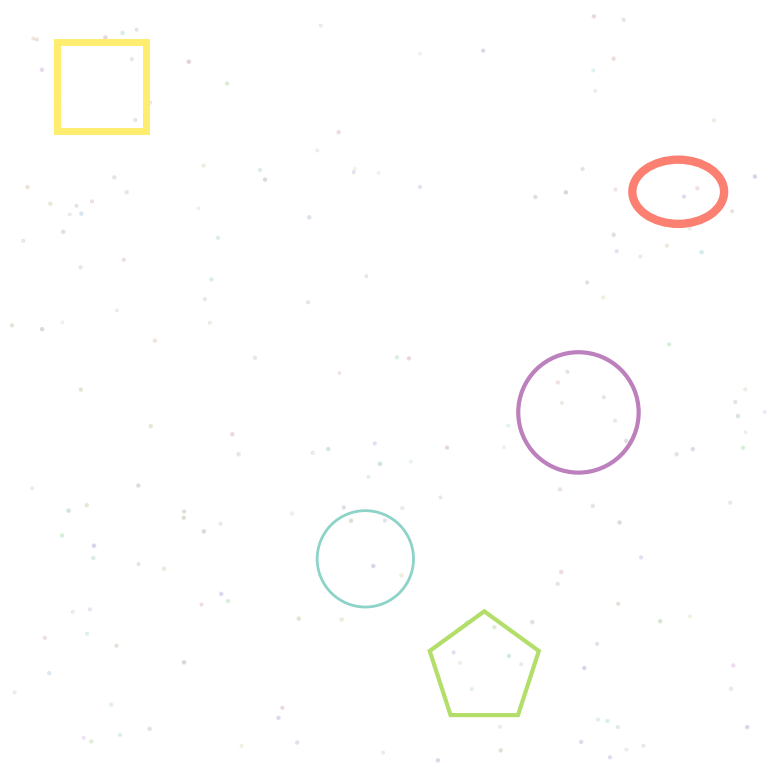[{"shape": "circle", "thickness": 1, "radius": 0.31, "center": [0.474, 0.274]}, {"shape": "oval", "thickness": 3, "radius": 0.3, "center": [0.881, 0.751]}, {"shape": "pentagon", "thickness": 1.5, "radius": 0.37, "center": [0.629, 0.132]}, {"shape": "circle", "thickness": 1.5, "radius": 0.39, "center": [0.751, 0.464]}, {"shape": "square", "thickness": 2.5, "radius": 0.29, "center": [0.132, 0.888]}]